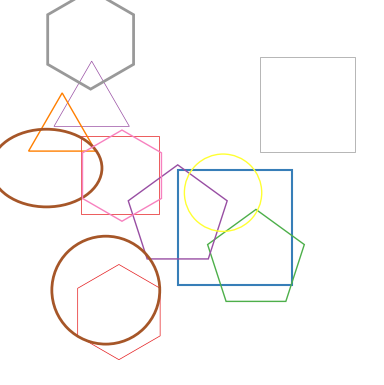[{"shape": "hexagon", "thickness": 0.5, "radius": 0.62, "center": [0.309, 0.189]}, {"shape": "square", "thickness": 0.5, "radius": 0.5, "center": [0.312, 0.545]}, {"shape": "square", "thickness": 1.5, "radius": 0.75, "center": [0.61, 0.41]}, {"shape": "pentagon", "thickness": 1, "radius": 0.66, "center": [0.665, 0.324]}, {"shape": "triangle", "thickness": 0.5, "radius": 0.57, "center": [0.238, 0.728]}, {"shape": "pentagon", "thickness": 1, "radius": 0.68, "center": [0.462, 0.437]}, {"shape": "triangle", "thickness": 1, "radius": 0.5, "center": [0.161, 0.658]}, {"shape": "circle", "thickness": 1, "radius": 0.5, "center": [0.579, 0.499]}, {"shape": "oval", "thickness": 2, "radius": 0.72, "center": [0.121, 0.563]}, {"shape": "circle", "thickness": 2, "radius": 0.7, "center": [0.275, 0.246]}, {"shape": "hexagon", "thickness": 1, "radius": 0.59, "center": [0.317, 0.544]}, {"shape": "hexagon", "thickness": 2, "radius": 0.64, "center": [0.235, 0.897]}, {"shape": "square", "thickness": 0.5, "radius": 0.61, "center": [0.799, 0.729]}]